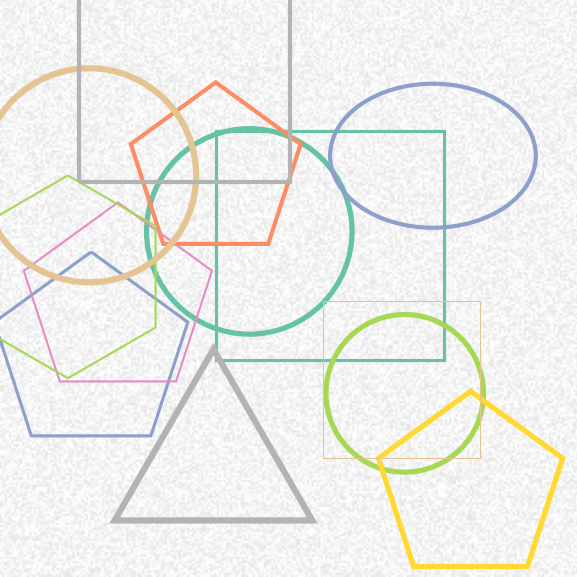[{"shape": "circle", "thickness": 2.5, "radius": 0.89, "center": [0.432, 0.598]}, {"shape": "square", "thickness": 1.5, "radius": 0.99, "center": [0.572, 0.574]}, {"shape": "pentagon", "thickness": 2, "radius": 0.77, "center": [0.374, 0.702]}, {"shape": "oval", "thickness": 2, "radius": 0.89, "center": [0.75, 0.729]}, {"shape": "pentagon", "thickness": 1.5, "radius": 0.88, "center": [0.158, 0.387]}, {"shape": "pentagon", "thickness": 1, "radius": 0.86, "center": [0.204, 0.477]}, {"shape": "hexagon", "thickness": 1, "radius": 0.88, "center": [0.117, 0.52]}, {"shape": "circle", "thickness": 2.5, "radius": 0.68, "center": [0.701, 0.318]}, {"shape": "pentagon", "thickness": 2.5, "radius": 0.84, "center": [0.815, 0.154]}, {"shape": "square", "thickness": 0.5, "radius": 0.68, "center": [0.695, 0.342]}, {"shape": "circle", "thickness": 3, "radius": 0.93, "center": [0.154, 0.696]}, {"shape": "square", "thickness": 2, "radius": 0.91, "center": [0.32, 0.866]}, {"shape": "triangle", "thickness": 3, "radius": 0.99, "center": [0.37, 0.197]}]